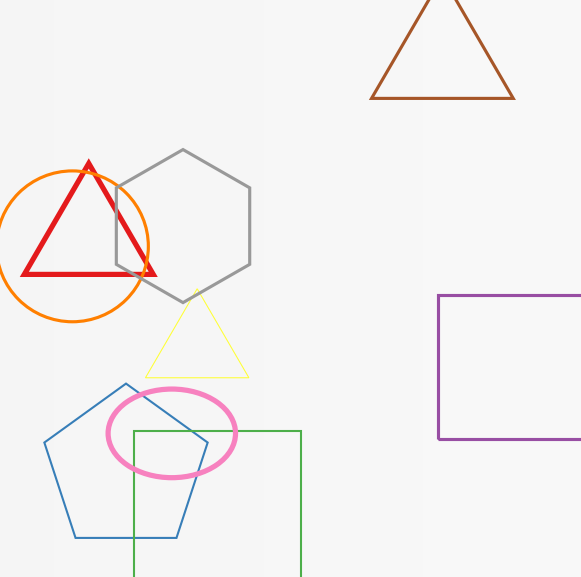[{"shape": "triangle", "thickness": 2.5, "radius": 0.64, "center": [0.153, 0.588]}, {"shape": "pentagon", "thickness": 1, "radius": 0.74, "center": [0.217, 0.187]}, {"shape": "square", "thickness": 1, "radius": 0.72, "center": [0.374, 0.11]}, {"shape": "square", "thickness": 1.5, "radius": 0.62, "center": [0.878, 0.364]}, {"shape": "circle", "thickness": 1.5, "radius": 0.65, "center": [0.125, 0.573]}, {"shape": "triangle", "thickness": 0.5, "radius": 0.51, "center": [0.339, 0.396]}, {"shape": "triangle", "thickness": 1.5, "radius": 0.7, "center": [0.761, 0.899]}, {"shape": "oval", "thickness": 2.5, "radius": 0.55, "center": [0.296, 0.249]}, {"shape": "hexagon", "thickness": 1.5, "radius": 0.66, "center": [0.315, 0.608]}]